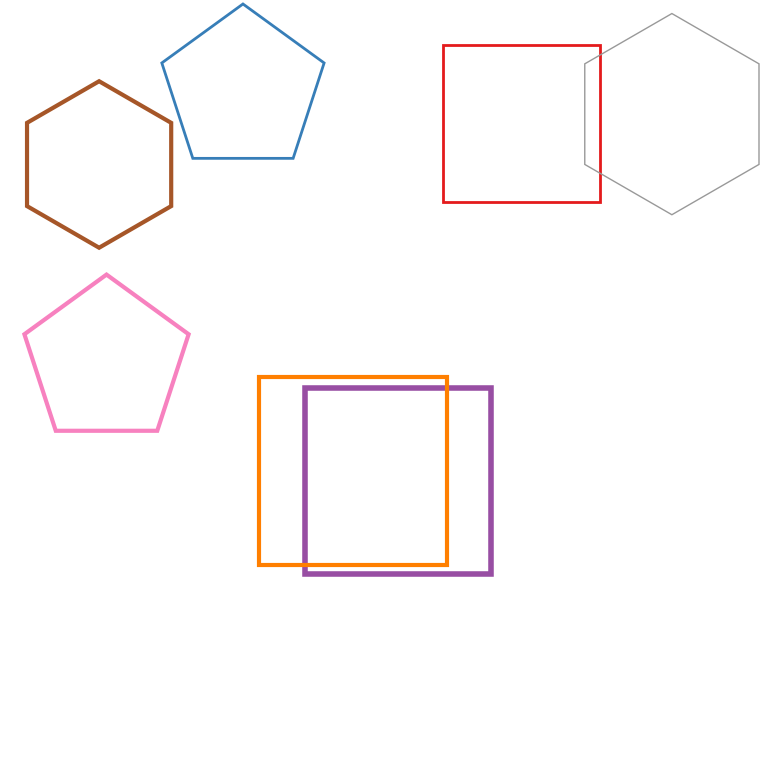[{"shape": "square", "thickness": 1, "radius": 0.51, "center": [0.677, 0.839]}, {"shape": "pentagon", "thickness": 1, "radius": 0.55, "center": [0.316, 0.884]}, {"shape": "square", "thickness": 2, "radius": 0.6, "center": [0.517, 0.376]}, {"shape": "square", "thickness": 1.5, "radius": 0.61, "center": [0.458, 0.389]}, {"shape": "hexagon", "thickness": 1.5, "radius": 0.54, "center": [0.129, 0.786]}, {"shape": "pentagon", "thickness": 1.5, "radius": 0.56, "center": [0.138, 0.531]}, {"shape": "hexagon", "thickness": 0.5, "radius": 0.65, "center": [0.873, 0.852]}]